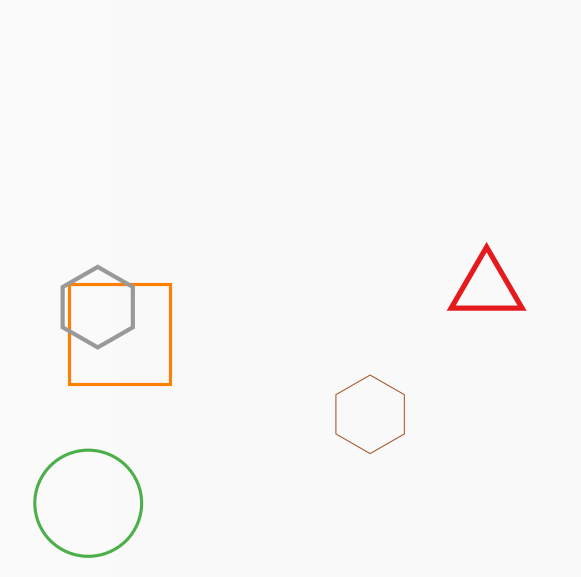[{"shape": "triangle", "thickness": 2.5, "radius": 0.35, "center": [0.837, 0.501]}, {"shape": "circle", "thickness": 1.5, "radius": 0.46, "center": [0.152, 0.128]}, {"shape": "square", "thickness": 1.5, "radius": 0.43, "center": [0.205, 0.421]}, {"shape": "hexagon", "thickness": 0.5, "radius": 0.34, "center": [0.637, 0.282]}, {"shape": "hexagon", "thickness": 2, "radius": 0.35, "center": [0.168, 0.467]}]